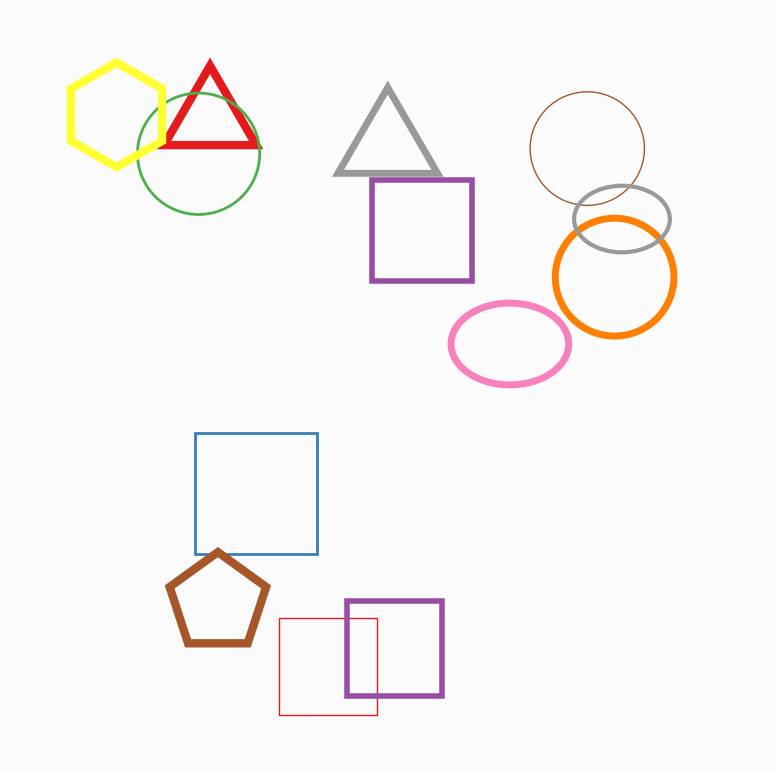[{"shape": "triangle", "thickness": 3, "radius": 0.34, "center": [0.271, 0.846]}, {"shape": "square", "thickness": 0.5, "radius": 0.32, "center": [0.423, 0.134]}, {"shape": "square", "thickness": 1, "radius": 0.4, "center": [0.331, 0.359]}, {"shape": "circle", "thickness": 1, "radius": 0.39, "center": [0.256, 0.8]}, {"shape": "square", "thickness": 2, "radius": 0.33, "center": [0.544, 0.701]}, {"shape": "square", "thickness": 2, "radius": 0.31, "center": [0.509, 0.158]}, {"shape": "circle", "thickness": 2.5, "radius": 0.38, "center": [0.793, 0.64]}, {"shape": "hexagon", "thickness": 3, "radius": 0.34, "center": [0.15, 0.851]}, {"shape": "circle", "thickness": 0.5, "radius": 0.37, "center": [0.758, 0.807]}, {"shape": "pentagon", "thickness": 3, "radius": 0.33, "center": [0.281, 0.217]}, {"shape": "oval", "thickness": 2.5, "radius": 0.38, "center": [0.658, 0.553]}, {"shape": "oval", "thickness": 1.5, "radius": 0.31, "center": [0.803, 0.716]}, {"shape": "triangle", "thickness": 2.5, "radius": 0.37, "center": [0.5, 0.812]}]